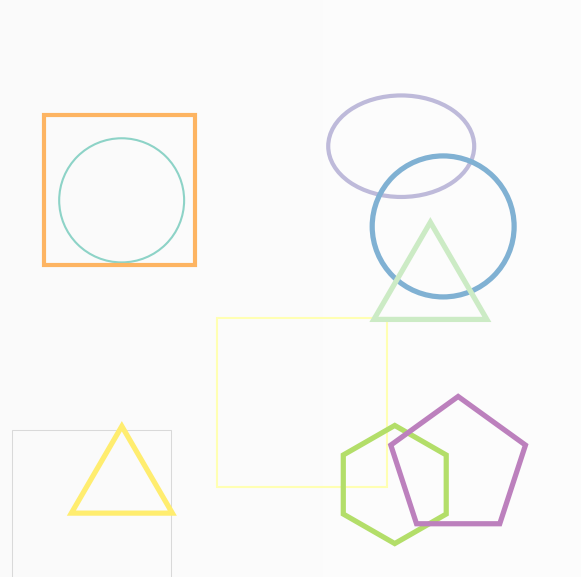[{"shape": "circle", "thickness": 1, "radius": 0.54, "center": [0.209, 0.652]}, {"shape": "square", "thickness": 1, "radius": 0.73, "center": [0.519, 0.302]}, {"shape": "oval", "thickness": 2, "radius": 0.63, "center": [0.69, 0.746]}, {"shape": "circle", "thickness": 2.5, "radius": 0.61, "center": [0.762, 0.607]}, {"shape": "square", "thickness": 2, "radius": 0.65, "center": [0.206, 0.67]}, {"shape": "hexagon", "thickness": 2.5, "radius": 0.51, "center": [0.679, 0.16]}, {"shape": "square", "thickness": 0.5, "radius": 0.69, "center": [0.158, 0.116]}, {"shape": "pentagon", "thickness": 2.5, "radius": 0.61, "center": [0.788, 0.191]}, {"shape": "triangle", "thickness": 2.5, "radius": 0.56, "center": [0.74, 0.502]}, {"shape": "triangle", "thickness": 2.5, "radius": 0.5, "center": [0.21, 0.161]}]